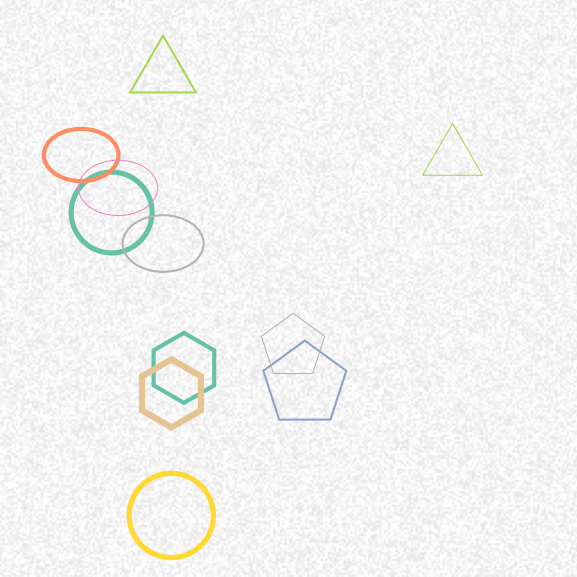[{"shape": "circle", "thickness": 2.5, "radius": 0.35, "center": [0.193, 0.631]}, {"shape": "hexagon", "thickness": 2, "radius": 0.3, "center": [0.318, 0.362]}, {"shape": "oval", "thickness": 2, "radius": 0.32, "center": [0.141, 0.731]}, {"shape": "pentagon", "thickness": 1, "radius": 0.38, "center": [0.528, 0.334]}, {"shape": "oval", "thickness": 0.5, "radius": 0.34, "center": [0.205, 0.674]}, {"shape": "triangle", "thickness": 1, "radius": 0.33, "center": [0.282, 0.872]}, {"shape": "triangle", "thickness": 0.5, "radius": 0.3, "center": [0.784, 0.726]}, {"shape": "circle", "thickness": 2.5, "radius": 0.36, "center": [0.297, 0.107]}, {"shape": "hexagon", "thickness": 3, "radius": 0.29, "center": [0.297, 0.318]}, {"shape": "pentagon", "thickness": 0.5, "radius": 0.29, "center": [0.507, 0.399]}, {"shape": "oval", "thickness": 1, "radius": 0.35, "center": [0.282, 0.577]}]